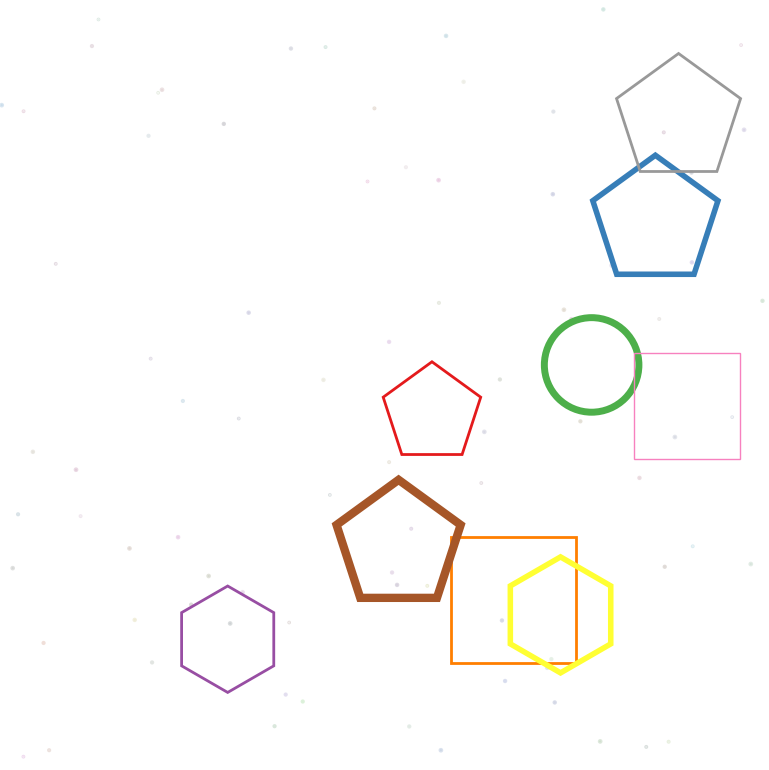[{"shape": "pentagon", "thickness": 1, "radius": 0.33, "center": [0.561, 0.464]}, {"shape": "pentagon", "thickness": 2, "radius": 0.43, "center": [0.851, 0.713]}, {"shape": "circle", "thickness": 2.5, "radius": 0.31, "center": [0.768, 0.526]}, {"shape": "hexagon", "thickness": 1, "radius": 0.35, "center": [0.296, 0.17]}, {"shape": "square", "thickness": 1, "radius": 0.41, "center": [0.667, 0.22]}, {"shape": "hexagon", "thickness": 2, "radius": 0.38, "center": [0.728, 0.201]}, {"shape": "pentagon", "thickness": 3, "radius": 0.42, "center": [0.518, 0.292]}, {"shape": "square", "thickness": 0.5, "radius": 0.34, "center": [0.892, 0.473]}, {"shape": "pentagon", "thickness": 1, "radius": 0.42, "center": [0.881, 0.846]}]